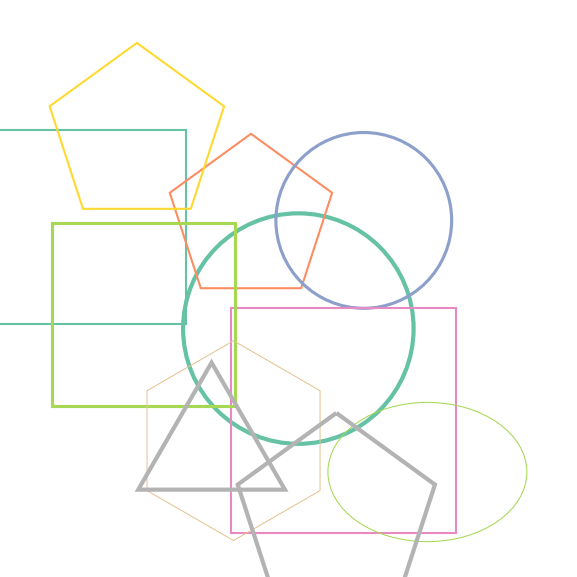[{"shape": "circle", "thickness": 2, "radius": 1.0, "center": [0.517, 0.43]}, {"shape": "square", "thickness": 1, "radius": 0.84, "center": [0.155, 0.606]}, {"shape": "pentagon", "thickness": 1, "radius": 0.74, "center": [0.435, 0.62]}, {"shape": "circle", "thickness": 1.5, "radius": 0.76, "center": [0.63, 0.617]}, {"shape": "square", "thickness": 1, "radius": 0.97, "center": [0.595, 0.271]}, {"shape": "square", "thickness": 1.5, "radius": 0.79, "center": [0.248, 0.455]}, {"shape": "oval", "thickness": 0.5, "radius": 0.86, "center": [0.74, 0.182]}, {"shape": "pentagon", "thickness": 1, "radius": 0.79, "center": [0.237, 0.766]}, {"shape": "hexagon", "thickness": 0.5, "radius": 0.86, "center": [0.404, 0.236]}, {"shape": "triangle", "thickness": 2, "radius": 0.73, "center": [0.366, 0.225]}, {"shape": "pentagon", "thickness": 2, "radius": 0.9, "center": [0.582, 0.104]}]